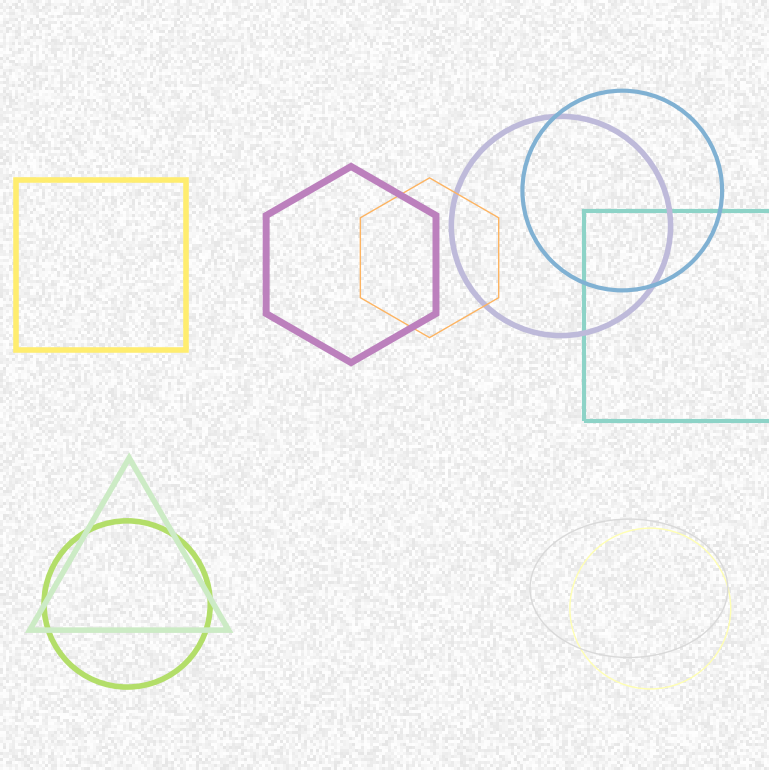[{"shape": "square", "thickness": 1.5, "radius": 0.68, "center": [0.895, 0.59]}, {"shape": "circle", "thickness": 0.5, "radius": 0.52, "center": [0.845, 0.21]}, {"shape": "circle", "thickness": 2, "radius": 0.71, "center": [0.729, 0.707]}, {"shape": "circle", "thickness": 1.5, "radius": 0.65, "center": [0.808, 0.753]}, {"shape": "hexagon", "thickness": 0.5, "radius": 0.52, "center": [0.558, 0.665]}, {"shape": "circle", "thickness": 2, "radius": 0.54, "center": [0.165, 0.216]}, {"shape": "oval", "thickness": 0.5, "radius": 0.64, "center": [0.817, 0.236]}, {"shape": "hexagon", "thickness": 2.5, "radius": 0.64, "center": [0.456, 0.656]}, {"shape": "triangle", "thickness": 2, "radius": 0.75, "center": [0.168, 0.256]}, {"shape": "square", "thickness": 2, "radius": 0.55, "center": [0.131, 0.656]}]